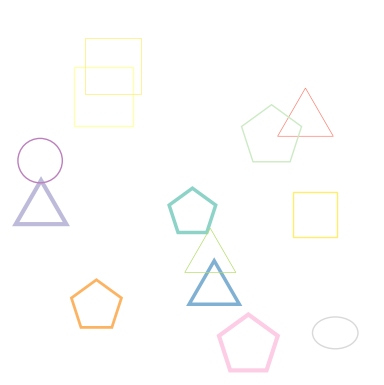[{"shape": "pentagon", "thickness": 2.5, "radius": 0.32, "center": [0.5, 0.448]}, {"shape": "square", "thickness": 1, "radius": 0.38, "center": [0.268, 0.75]}, {"shape": "triangle", "thickness": 3, "radius": 0.38, "center": [0.107, 0.456]}, {"shape": "triangle", "thickness": 0.5, "radius": 0.42, "center": [0.793, 0.688]}, {"shape": "triangle", "thickness": 2.5, "radius": 0.38, "center": [0.556, 0.247]}, {"shape": "pentagon", "thickness": 2, "radius": 0.34, "center": [0.25, 0.205]}, {"shape": "triangle", "thickness": 0.5, "radius": 0.38, "center": [0.546, 0.331]}, {"shape": "pentagon", "thickness": 3, "radius": 0.4, "center": [0.645, 0.103]}, {"shape": "oval", "thickness": 1, "radius": 0.3, "center": [0.871, 0.135]}, {"shape": "circle", "thickness": 1, "radius": 0.29, "center": [0.104, 0.583]}, {"shape": "pentagon", "thickness": 1, "radius": 0.41, "center": [0.705, 0.646]}, {"shape": "square", "thickness": 0.5, "radius": 0.36, "center": [0.293, 0.828]}, {"shape": "square", "thickness": 1, "radius": 0.29, "center": [0.818, 0.442]}]